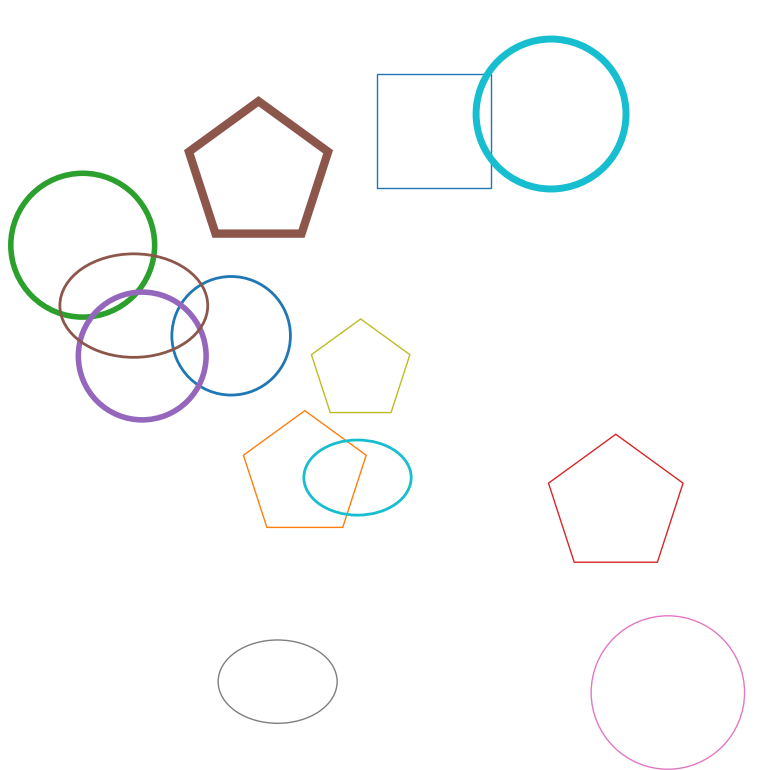[{"shape": "circle", "thickness": 1, "radius": 0.38, "center": [0.3, 0.564]}, {"shape": "square", "thickness": 0.5, "radius": 0.37, "center": [0.564, 0.83]}, {"shape": "pentagon", "thickness": 0.5, "radius": 0.42, "center": [0.396, 0.383]}, {"shape": "circle", "thickness": 2, "radius": 0.47, "center": [0.107, 0.682]}, {"shape": "pentagon", "thickness": 0.5, "radius": 0.46, "center": [0.8, 0.344]}, {"shape": "circle", "thickness": 2, "radius": 0.41, "center": [0.185, 0.538]}, {"shape": "oval", "thickness": 1, "radius": 0.48, "center": [0.174, 0.603]}, {"shape": "pentagon", "thickness": 3, "radius": 0.48, "center": [0.336, 0.774]}, {"shape": "circle", "thickness": 0.5, "radius": 0.5, "center": [0.867, 0.101]}, {"shape": "oval", "thickness": 0.5, "radius": 0.39, "center": [0.361, 0.115]}, {"shape": "pentagon", "thickness": 0.5, "radius": 0.34, "center": [0.468, 0.519]}, {"shape": "circle", "thickness": 2.5, "radius": 0.49, "center": [0.716, 0.852]}, {"shape": "oval", "thickness": 1, "radius": 0.35, "center": [0.464, 0.38]}]